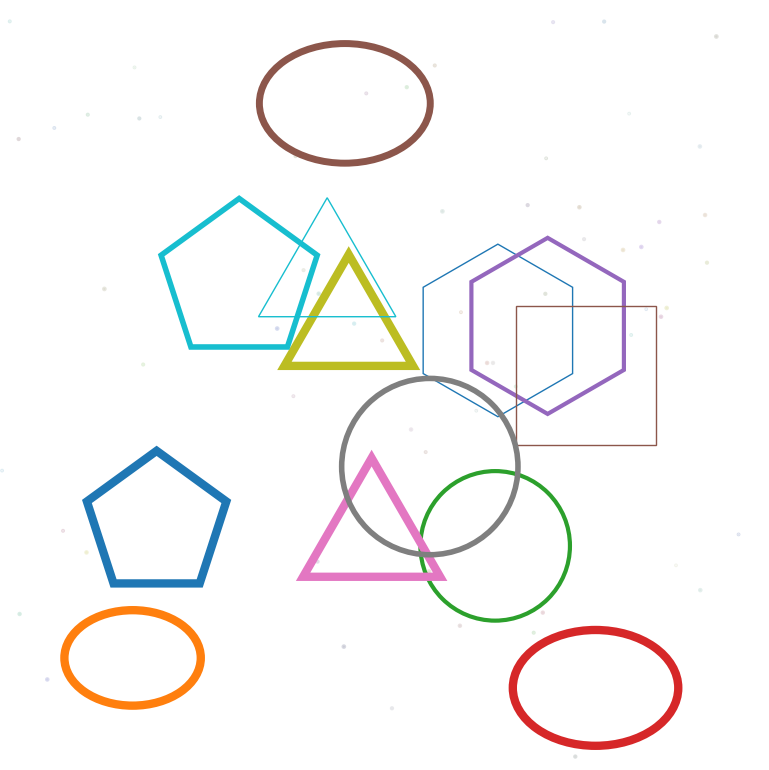[{"shape": "pentagon", "thickness": 3, "radius": 0.48, "center": [0.203, 0.319]}, {"shape": "hexagon", "thickness": 0.5, "radius": 0.56, "center": [0.647, 0.571]}, {"shape": "oval", "thickness": 3, "radius": 0.44, "center": [0.172, 0.146]}, {"shape": "circle", "thickness": 1.5, "radius": 0.49, "center": [0.643, 0.291]}, {"shape": "oval", "thickness": 3, "radius": 0.54, "center": [0.773, 0.107]}, {"shape": "hexagon", "thickness": 1.5, "radius": 0.57, "center": [0.711, 0.577]}, {"shape": "square", "thickness": 0.5, "radius": 0.45, "center": [0.761, 0.512]}, {"shape": "oval", "thickness": 2.5, "radius": 0.55, "center": [0.448, 0.866]}, {"shape": "triangle", "thickness": 3, "radius": 0.51, "center": [0.483, 0.302]}, {"shape": "circle", "thickness": 2, "radius": 0.57, "center": [0.558, 0.394]}, {"shape": "triangle", "thickness": 3, "radius": 0.48, "center": [0.453, 0.573]}, {"shape": "triangle", "thickness": 0.5, "radius": 0.52, "center": [0.425, 0.64]}, {"shape": "pentagon", "thickness": 2, "radius": 0.53, "center": [0.311, 0.636]}]